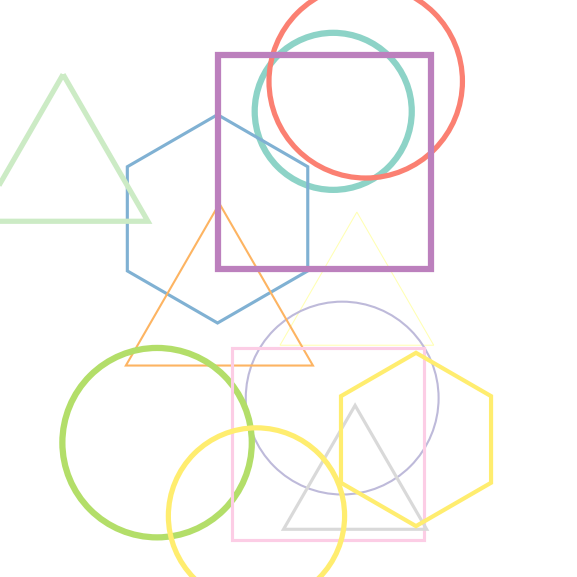[{"shape": "circle", "thickness": 3, "radius": 0.68, "center": [0.577, 0.806]}, {"shape": "triangle", "thickness": 0.5, "radius": 0.77, "center": [0.618, 0.478]}, {"shape": "circle", "thickness": 1, "radius": 0.83, "center": [0.593, 0.31]}, {"shape": "circle", "thickness": 2.5, "radius": 0.84, "center": [0.633, 0.858]}, {"shape": "hexagon", "thickness": 1.5, "radius": 0.9, "center": [0.377, 0.62]}, {"shape": "triangle", "thickness": 1, "radius": 0.94, "center": [0.38, 0.46]}, {"shape": "circle", "thickness": 3, "radius": 0.82, "center": [0.272, 0.233]}, {"shape": "square", "thickness": 1.5, "radius": 0.83, "center": [0.567, 0.231]}, {"shape": "triangle", "thickness": 1.5, "radius": 0.72, "center": [0.615, 0.154]}, {"shape": "square", "thickness": 3, "radius": 0.92, "center": [0.562, 0.718]}, {"shape": "triangle", "thickness": 2.5, "radius": 0.85, "center": [0.109, 0.701]}, {"shape": "hexagon", "thickness": 2, "radius": 0.75, "center": [0.72, 0.238]}, {"shape": "circle", "thickness": 2.5, "radius": 0.76, "center": [0.444, 0.106]}]